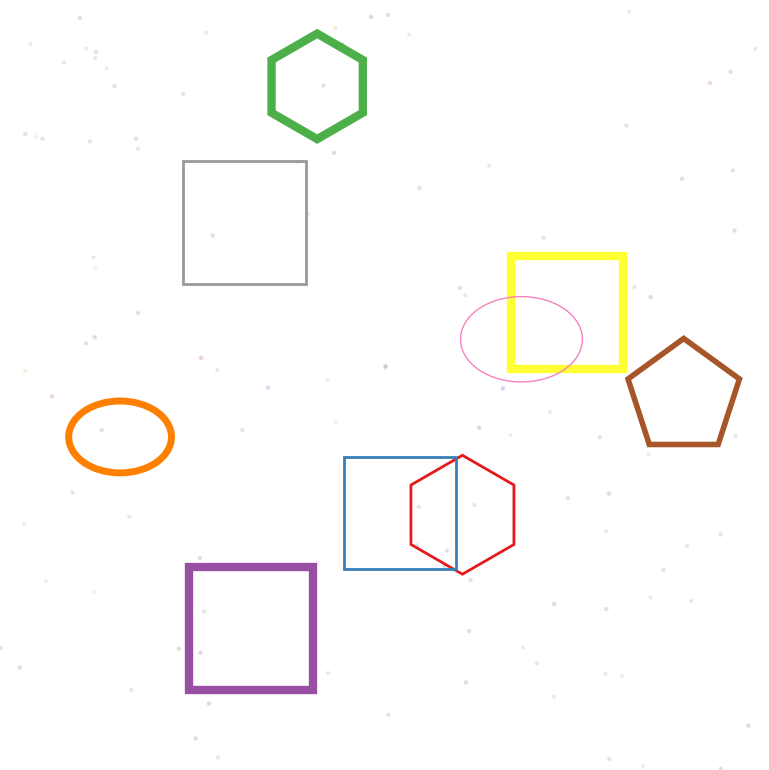[{"shape": "hexagon", "thickness": 1, "radius": 0.39, "center": [0.601, 0.331]}, {"shape": "square", "thickness": 1, "radius": 0.36, "center": [0.52, 0.333]}, {"shape": "hexagon", "thickness": 3, "radius": 0.34, "center": [0.412, 0.888]}, {"shape": "square", "thickness": 3, "radius": 0.4, "center": [0.326, 0.184]}, {"shape": "oval", "thickness": 2.5, "radius": 0.33, "center": [0.156, 0.433]}, {"shape": "square", "thickness": 3, "radius": 0.37, "center": [0.737, 0.594]}, {"shape": "pentagon", "thickness": 2, "radius": 0.38, "center": [0.888, 0.484]}, {"shape": "oval", "thickness": 0.5, "radius": 0.4, "center": [0.677, 0.559]}, {"shape": "square", "thickness": 1, "radius": 0.4, "center": [0.317, 0.712]}]